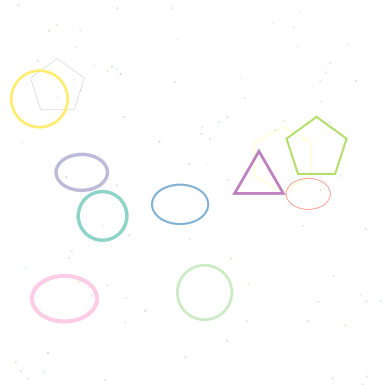[{"shape": "circle", "thickness": 2.5, "radius": 0.32, "center": [0.266, 0.439]}, {"shape": "hexagon", "thickness": 0.5, "radius": 0.43, "center": [0.735, 0.586]}, {"shape": "oval", "thickness": 2.5, "radius": 0.33, "center": [0.212, 0.552]}, {"shape": "oval", "thickness": 0.5, "radius": 0.29, "center": [0.801, 0.496]}, {"shape": "oval", "thickness": 1.5, "radius": 0.37, "center": [0.468, 0.469]}, {"shape": "pentagon", "thickness": 1.5, "radius": 0.41, "center": [0.822, 0.614]}, {"shape": "oval", "thickness": 3, "radius": 0.42, "center": [0.167, 0.224]}, {"shape": "pentagon", "thickness": 0.5, "radius": 0.37, "center": [0.149, 0.774]}, {"shape": "triangle", "thickness": 2, "radius": 0.37, "center": [0.673, 0.534]}, {"shape": "circle", "thickness": 2, "radius": 0.35, "center": [0.531, 0.24]}, {"shape": "circle", "thickness": 2, "radius": 0.37, "center": [0.103, 0.743]}]